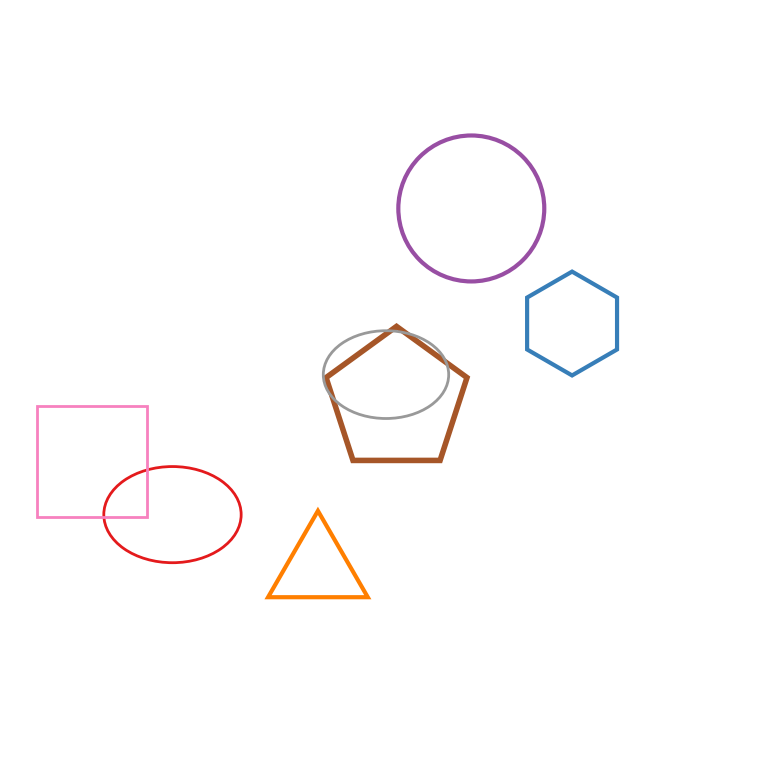[{"shape": "oval", "thickness": 1, "radius": 0.45, "center": [0.224, 0.332]}, {"shape": "hexagon", "thickness": 1.5, "radius": 0.34, "center": [0.743, 0.58]}, {"shape": "circle", "thickness": 1.5, "radius": 0.47, "center": [0.612, 0.729]}, {"shape": "triangle", "thickness": 1.5, "radius": 0.37, "center": [0.413, 0.262]}, {"shape": "pentagon", "thickness": 2, "radius": 0.48, "center": [0.515, 0.48]}, {"shape": "square", "thickness": 1, "radius": 0.36, "center": [0.119, 0.401]}, {"shape": "oval", "thickness": 1, "radius": 0.41, "center": [0.501, 0.513]}]